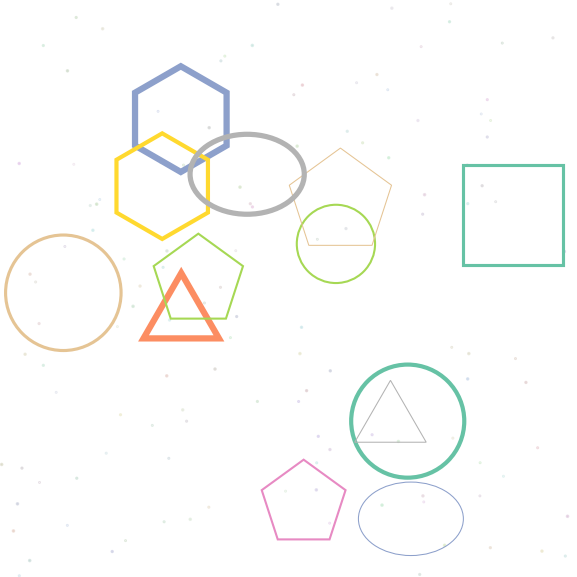[{"shape": "circle", "thickness": 2, "radius": 0.49, "center": [0.706, 0.27]}, {"shape": "square", "thickness": 1.5, "radius": 0.43, "center": [0.888, 0.627]}, {"shape": "triangle", "thickness": 3, "radius": 0.38, "center": [0.314, 0.451]}, {"shape": "hexagon", "thickness": 3, "radius": 0.46, "center": [0.313, 0.793]}, {"shape": "oval", "thickness": 0.5, "radius": 0.45, "center": [0.712, 0.101]}, {"shape": "pentagon", "thickness": 1, "radius": 0.38, "center": [0.526, 0.127]}, {"shape": "pentagon", "thickness": 1, "radius": 0.41, "center": [0.343, 0.513]}, {"shape": "circle", "thickness": 1, "radius": 0.34, "center": [0.582, 0.577]}, {"shape": "hexagon", "thickness": 2, "radius": 0.46, "center": [0.281, 0.677]}, {"shape": "circle", "thickness": 1.5, "radius": 0.5, "center": [0.11, 0.492]}, {"shape": "pentagon", "thickness": 0.5, "radius": 0.47, "center": [0.589, 0.65]}, {"shape": "oval", "thickness": 2.5, "radius": 0.49, "center": [0.428, 0.697]}, {"shape": "triangle", "thickness": 0.5, "radius": 0.36, "center": [0.676, 0.269]}]